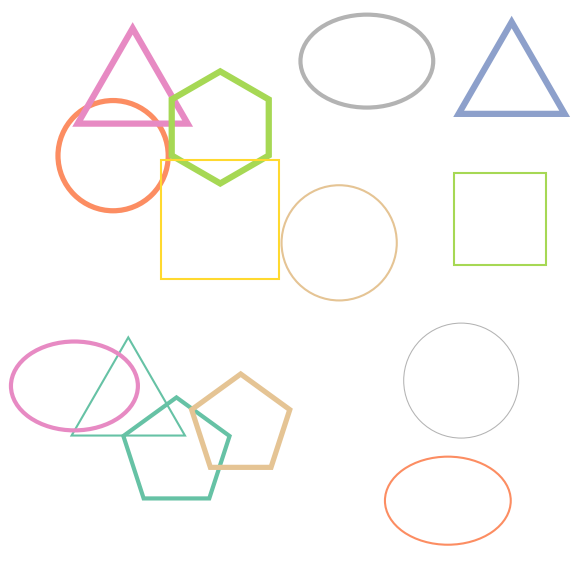[{"shape": "triangle", "thickness": 1, "radius": 0.57, "center": [0.222, 0.302]}, {"shape": "pentagon", "thickness": 2, "radius": 0.48, "center": [0.306, 0.214]}, {"shape": "circle", "thickness": 2.5, "radius": 0.48, "center": [0.196, 0.73]}, {"shape": "oval", "thickness": 1, "radius": 0.54, "center": [0.775, 0.132]}, {"shape": "triangle", "thickness": 3, "radius": 0.53, "center": [0.886, 0.855]}, {"shape": "triangle", "thickness": 3, "radius": 0.55, "center": [0.23, 0.84]}, {"shape": "oval", "thickness": 2, "radius": 0.55, "center": [0.129, 0.331]}, {"shape": "square", "thickness": 1, "radius": 0.4, "center": [0.866, 0.62]}, {"shape": "hexagon", "thickness": 3, "radius": 0.49, "center": [0.381, 0.778]}, {"shape": "square", "thickness": 1, "radius": 0.51, "center": [0.381, 0.619]}, {"shape": "pentagon", "thickness": 2.5, "radius": 0.45, "center": [0.417, 0.262]}, {"shape": "circle", "thickness": 1, "radius": 0.5, "center": [0.587, 0.579]}, {"shape": "circle", "thickness": 0.5, "radius": 0.5, "center": [0.799, 0.34]}, {"shape": "oval", "thickness": 2, "radius": 0.57, "center": [0.635, 0.893]}]